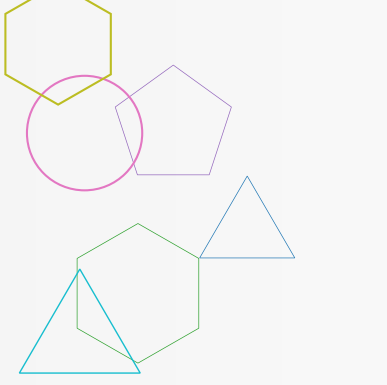[{"shape": "triangle", "thickness": 0.5, "radius": 0.71, "center": [0.638, 0.401]}, {"shape": "hexagon", "thickness": 0.5, "radius": 0.91, "center": [0.356, 0.238]}, {"shape": "pentagon", "thickness": 0.5, "radius": 0.79, "center": [0.447, 0.673]}, {"shape": "circle", "thickness": 1.5, "radius": 0.74, "center": [0.218, 0.654]}, {"shape": "hexagon", "thickness": 1.5, "radius": 0.79, "center": [0.15, 0.885]}, {"shape": "triangle", "thickness": 1, "radius": 0.9, "center": [0.206, 0.121]}]